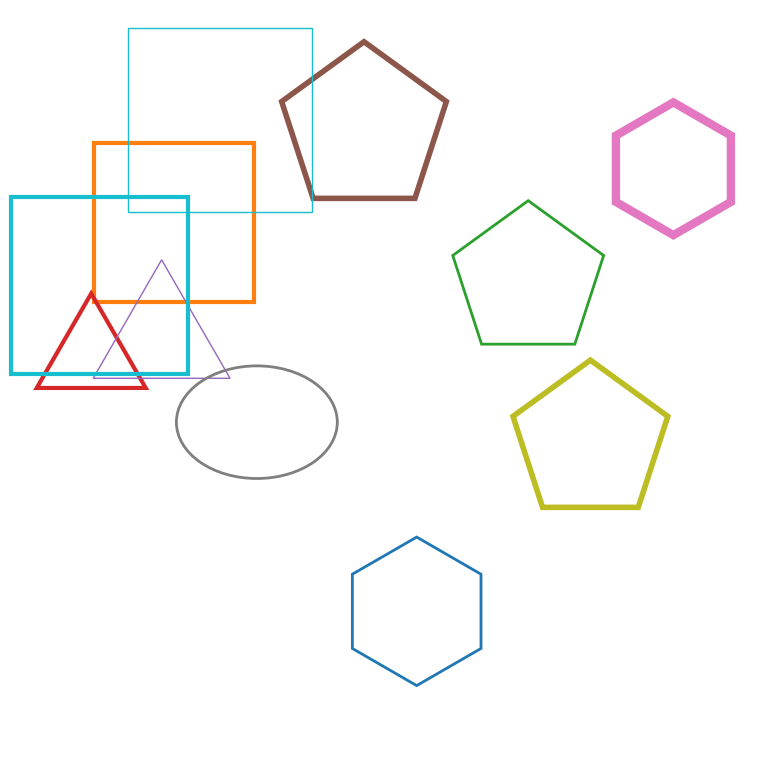[{"shape": "hexagon", "thickness": 1, "radius": 0.48, "center": [0.541, 0.206]}, {"shape": "square", "thickness": 1.5, "radius": 0.52, "center": [0.226, 0.711]}, {"shape": "pentagon", "thickness": 1, "radius": 0.52, "center": [0.686, 0.636]}, {"shape": "triangle", "thickness": 1.5, "radius": 0.41, "center": [0.118, 0.537]}, {"shape": "triangle", "thickness": 0.5, "radius": 0.51, "center": [0.21, 0.56]}, {"shape": "pentagon", "thickness": 2, "radius": 0.56, "center": [0.473, 0.833]}, {"shape": "hexagon", "thickness": 3, "radius": 0.43, "center": [0.875, 0.781]}, {"shape": "oval", "thickness": 1, "radius": 0.52, "center": [0.334, 0.452]}, {"shape": "pentagon", "thickness": 2, "radius": 0.53, "center": [0.767, 0.427]}, {"shape": "square", "thickness": 0.5, "radius": 0.6, "center": [0.286, 0.844]}, {"shape": "square", "thickness": 1.5, "radius": 0.57, "center": [0.13, 0.629]}]